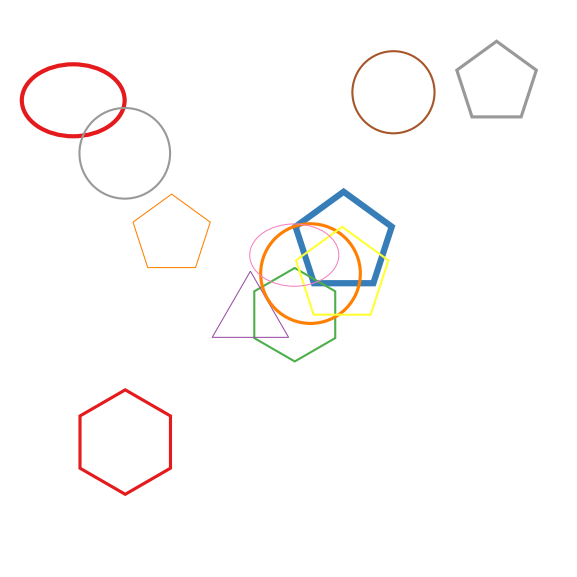[{"shape": "oval", "thickness": 2, "radius": 0.45, "center": [0.127, 0.825]}, {"shape": "hexagon", "thickness": 1.5, "radius": 0.45, "center": [0.217, 0.234]}, {"shape": "pentagon", "thickness": 3, "radius": 0.44, "center": [0.595, 0.58]}, {"shape": "hexagon", "thickness": 1, "radius": 0.4, "center": [0.51, 0.454]}, {"shape": "triangle", "thickness": 0.5, "radius": 0.38, "center": [0.434, 0.453]}, {"shape": "circle", "thickness": 1.5, "radius": 0.43, "center": [0.538, 0.525]}, {"shape": "pentagon", "thickness": 0.5, "radius": 0.35, "center": [0.297, 0.593]}, {"shape": "pentagon", "thickness": 1, "radius": 0.42, "center": [0.593, 0.522]}, {"shape": "circle", "thickness": 1, "radius": 0.36, "center": [0.681, 0.839]}, {"shape": "oval", "thickness": 0.5, "radius": 0.39, "center": [0.51, 0.557]}, {"shape": "pentagon", "thickness": 1.5, "radius": 0.36, "center": [0.86, 0.855]}, {"shape": "circle", "thickness": 1, "radius": 0.39, "center": [0.216, 0.734]}]